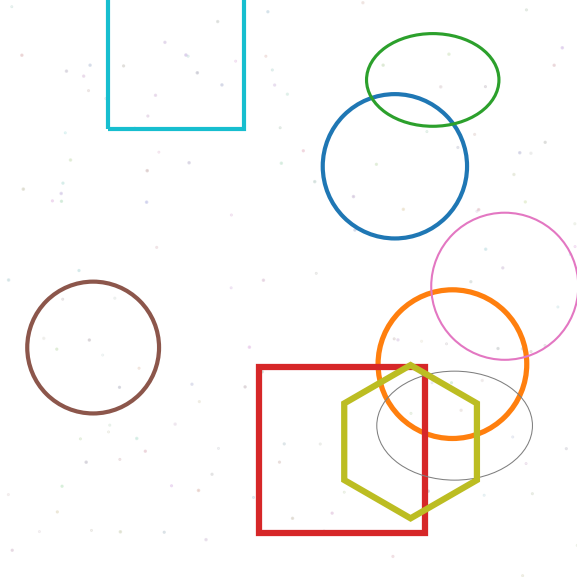[{"shape": "circle", "thickness": 2, "radius": 0.62, "center": [0.684, 0.711]}, {"shape": "circle", "thickness": 2.5, "radius": 0.64, "center": [0.783, 0.369]}, {"shape": "oval", "thickness": 1.5, "radius": 0.57, "center": [0.749, 0.861]}, {"shape": "square", "thickness": 3, "radius": 0.72, "center": [0.592, 0.219]}, {"shape": "circle", "thickness": 2, "radius": 0.57, "center": [0.161, 0.397]}, {"shape": "circle", "thickness": 1, "radius": 0.64, "center": [0.874, 0.503]}, {"shape": "oval", "thickness": 0.5, "radius": 0.67, "center": [0.787, 0.262]}, {"shape": "hexagon", "thickness": 3, "radius": 0.66, "center": [0.711, 0.234]}, {"shape": "square", "thickness": 2, "radius": 0.59, "center": [0.305, 0.894]}]